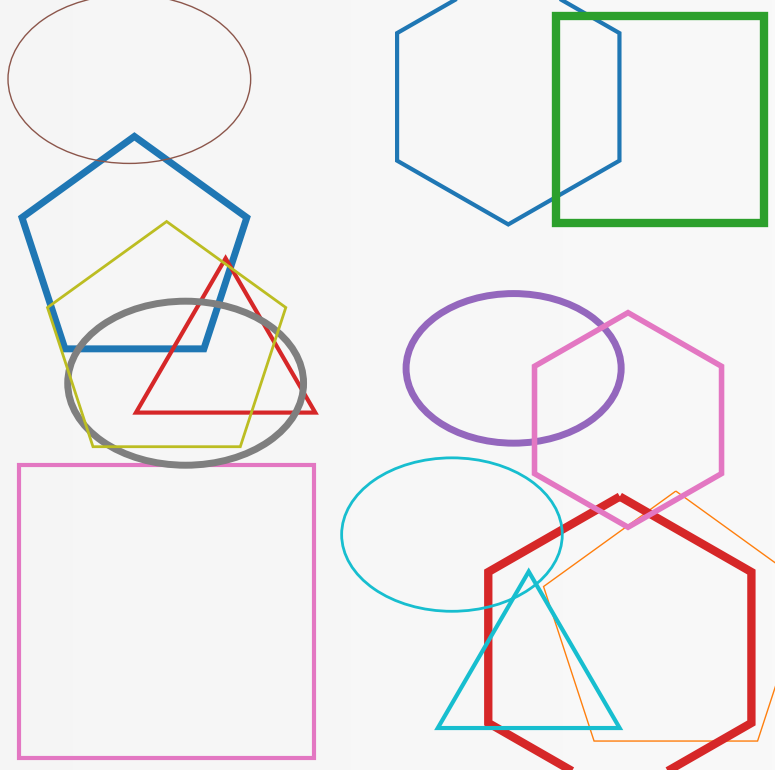[{"shape": "pentagon", "thickness": 2.5, "radius": 0.76, "center": [0.173, 0.67]}, {"shape": "hexagon", "thickness": 1.5, "radius": 0.83, "center": [0.656, 0.874]}, {"shape": "pentagon", "thickness": 0.5, "radius": 0.9, "center": [0.872, 0.183]}, {"shape": "square", "thickness": 3, "radius": 0.67, "center": [0.852, 0.845]}, {"shape": "hexagon", "thickness": 3, "radius": 0.98, "center": [0.8, 0.159]}, {"shape": "triangle", "thickness": 1.5, "radius": 0.67, "center": [0.291, 0.531]}, {"shape": "oval", "thickness": 2.5, "radius": 0.69, "center": [0.663, 0.522]}, {"shape": "oval", "thickness": 0.5, "radius": 0.78, "center": [0.167, 0.897]}, {"shape": "square", "thickness": 1.5, "radius": 0.95, "center": [0.215, 0.205]}, {"shape": "hexagon", "thickness": 2, "radius": 0.7, "center": [0.81, 0.455]}, {"shape": "oval", "thickness": 2.5, "radius": 0.76, "center": [0.24, 0.502]}, {"shape": "pentagon", "thickness": 1, "radius": 0.81, "center": [0.215, 0.551]}, {"shape": "triangle", "thickness": 1.5, "radius": 0.68, "center": [0.682, 0.122]}, {"shape": "oval", "thickness": 1, "radius": 0.71, "center": [0.583, 0.306]}]